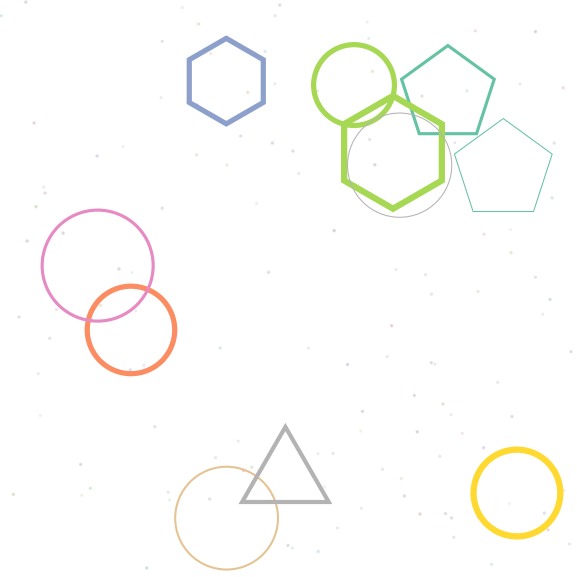[{"shape": "pentagon", "thickness": 0.5, "radius": 0.44, "center": [0.872, 0.705]}, {"shape": "pentagon", "thickness": 1.5, "radius": 0.42, "center": [0.776, 0.836]}, {"shape": "circle", "thickness": 2.5, "radius": 0.38, "center": [0.227, 0.428]}, {"shape": "hexagon", "thickness": 2.5, "radius": 0.37, "center": [0.392, 0.859]}, {"shape": "circle", "thickness": 1.5, "radius": 0.48, "center": [0.169, 0.539]}, {"shape": "circle", "thickness": 2.5, "radius": 0.35, "center": [0.613, 0.852]}, {"shape": "hexagon", "thickness": 3, "radius": 0.49, "center": [0.681, 0.735]}, {"shape": "circle", "thickness": 3, "radius": 0.38, "center": [0.895, 0.145]}, {"shape": "circle", "thickness": 1, "radius": 0.44, "center": [0.392, 0.102]}, {"shape": "triangle", "thickness": 2, "radius": 0.43, "center": [0.494, 0.173]}, {"shape": "circle", "thickness": 0.5, "radius": 0.45, "center": [0.692, 0.713]}]